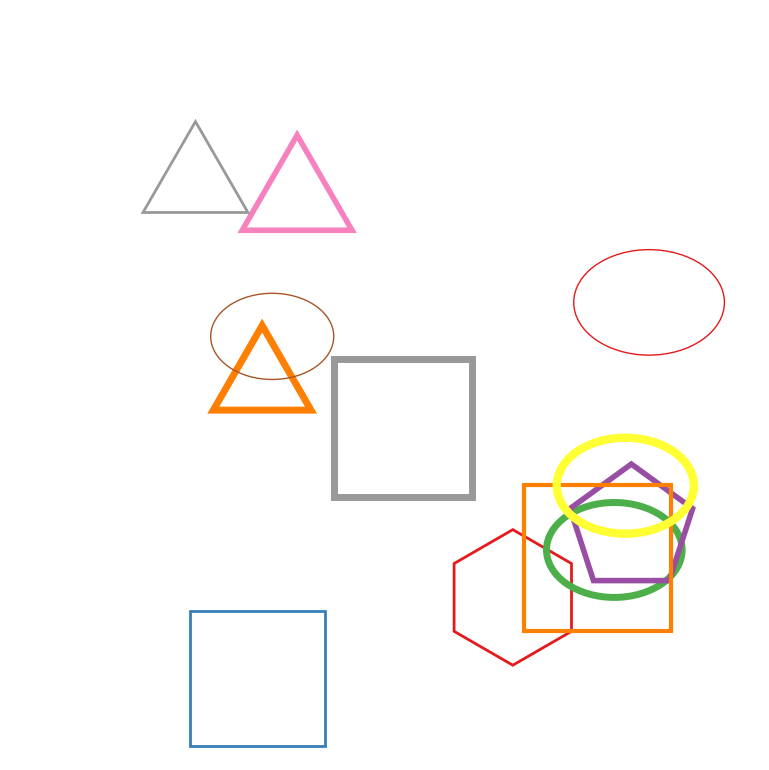[{"shape": "oval", "thickness": 0.5, "radius": 0.49, "center": [0.843, 0.607]}, {"shape": "hexagon", "thickness": 1, "radius": 0.44, "center": [0.666, 0.224]}, {"shape": "square", "thickness": 1, "radius": 0.44, "center": [0.335, 0.119]}, {"shape": "oval", "thickness": 2.5, "radius": 0.44, "center": [0.798, 0.286]}, {"shape": "pentagon", "thickness": 2, "radius": 0.42, "center": [0.82, 0.314]}, {"shape": "square", "thickness": 1.5, "radius": 0.48, "center": [0.776, 0.275]}, {"shape": "triangle", "thickness": 2.5, "radius": 0.37, "center": [0.34, 0.504]}, {"shape": "oval", "thickness": 3, "radius": 0.45, "center": [0.812, 0.369]}, {"shape": "oval", "thickness": 0.5, "radius": 0.4, "center": [0.354, 0.563]}, {"shape": "triangle", "thickness": 2, "radius": 0.41, "center": [0.386, 0.742]}, {"shape": "triangle", "thickness": 1, "radius": 0.39, "center": [0.254, 0.763]}, {"shape": "square", "thickness": 2.5, "radius": 0.45, "center": [0.524, 0.444]}]